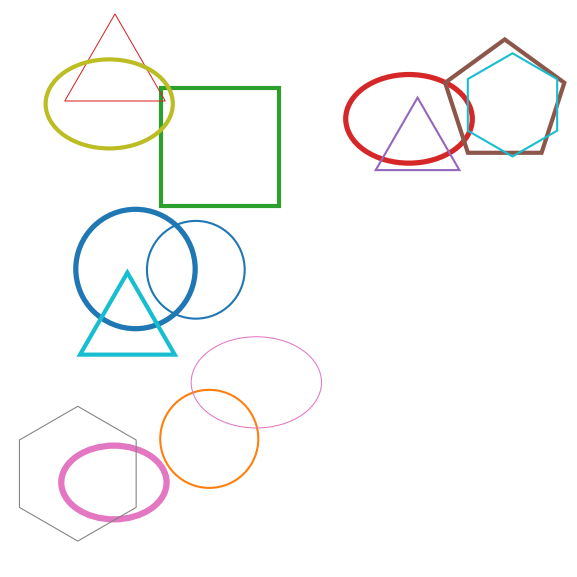[{"shape": "circle", "thickness": 1, "radius": 0.42, "center": [0.339, 0.532]}, {"shape": "circle", "thickness": 2.5, "radius": 0.52, "center": [0.235, 0.533]}, {"shape": "circle", "thickness": 1, "radius": 0.42, "center": [0.362, 0.239]}, {"shape": "square", "thickness": 2, "radius": 0.51, "center": [0.381, 0.745]}, {"shape": "triangle", "thickness": 0.5, "radius": 0.5, "center": [0.199, 0.875]}, {"shape": "oval", "thickness": 2.5, "radius": 0.55, "center": [0.708, 0.793]}, {"shape": "triangle", "thickness": 1, "radius": 0.42, "center": [0.723, 0.746]}, {"shape": "pentagon", "thickness": 2, "radius": 0.54, "center": [0.874, 0.822]}, {"shape": "oval", "thickness": 3, "radius": 0.46, "center": [0.197, 0.164]}, {"shape": "oval", "thickness": 0.5, "radius": 0.56, "center": [0.444, 0.337]}, {"shape": "hexagon", "thickness": 0.5, "radius": 0.58, "center": [0.135, 0.179]}, {"shape": "oval", "thickness": 2, "radius": 0.55, "center": [0.189, 0.819]}, {"shape": "hexagon", "thickness": 1, "radius": 0.45, "center": [0.887, 0.818]}, {"shape": "triangle", "thickness": 2, "radius": 0.47, "center": [0.221, 0.432]}]